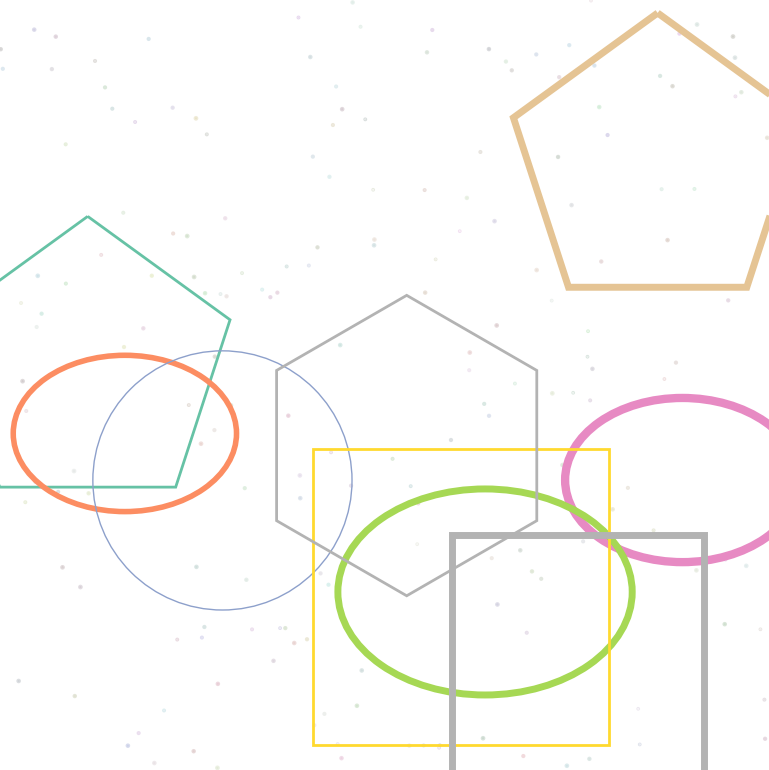[{"shape": "pentagon", "thickness": 1, "radius": 0.97, "center": [0.114, 0.525]}, {"shape": "oval", "thickness": 2, "radius": 0.72, "center": [0.162, 0.437]}, {"shape": "circle", "thickness": 0.5, "radius": 0.84, "center": [0.289, 0.376]}, {"shape": "oval", "thickness": 3, "radius": 0.76, "center": [0.886, 0.377]}, {"shape": "oval", "thickness": 2.5, "radius": 0.96, "center": [0.63, 0.231]}, {"shape": "square", "thickness": 1, "radius": 0.96, "center": [0.599, 0.225]}, {"shape": "pentagon", "thickness": 2.5, "radius": 0.98, "center": [0.854, 0.786]}, {"shape": "hexagon", "thickness": 1, "radius": 0.98, "center": [0.528, 0.421]}, {"shape": "square", "thickness": 2.5, "radius": 0.82, "center": [0.75, 0.142]}]